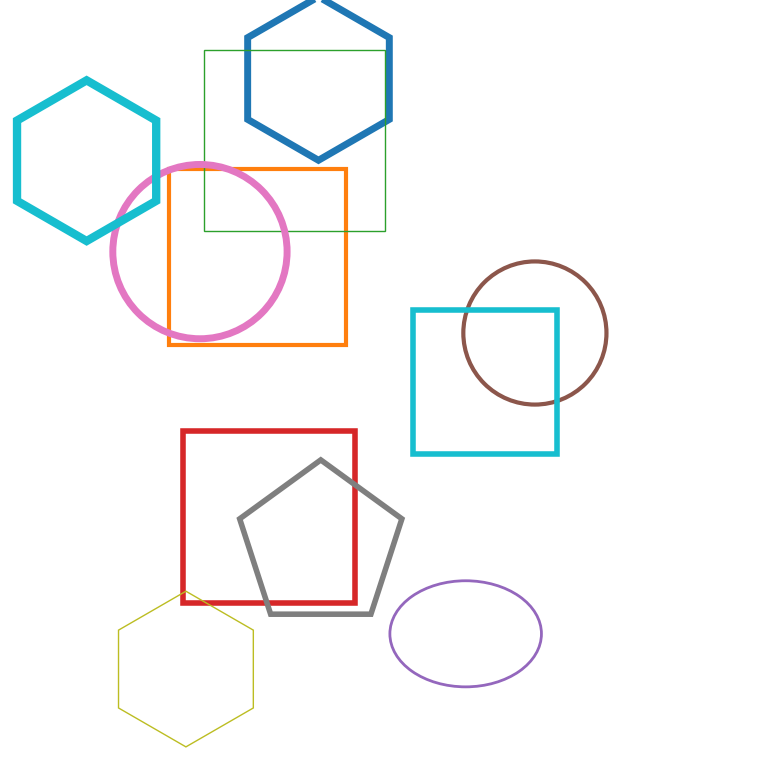[{"shape": "hexagon", "thickness": 2.5, "radius": 0.53, "center": [0.414, 0.898]}, {"shape": "square", "thickness": 1.5, "radius": 0.57, "center": [0.334, 0.666]}, {"shape": "square", "thickness": 0.5, "radius": 0.59, "center": [0.382, 0.818]}, {"shape": "square", "thickness": 2, "radius": 0.56, "center": [0.349, 0.329]}, {"shape": "oval", "thickness": 1, "radius": 0.49, "center": [0.605, 0.177]}, {"shape": "circle", "thickness": 1.5, "radius": 0.46, "center": [0.695, 0.568]}, {"shape": "circle", "thickness": 2.5, "radius": 0.57, "center": [0.26, 0.673]}, {"shape": "pentagon", "thickness": 2, "radius": 0.55, "center": [0.417, 0.292]}, {"shape": "hexagon", "thickness": 0.5, "radius": 0.51, "center": [0.241, 0.131]}, {"shape": "square", "thickness": 2, "radius": 0.47, "center": [0.63, 0.504]}, {"shape": "hexagon", "thickness": 3, "radius": 0.52, "center": [0.112, 0.791]}]